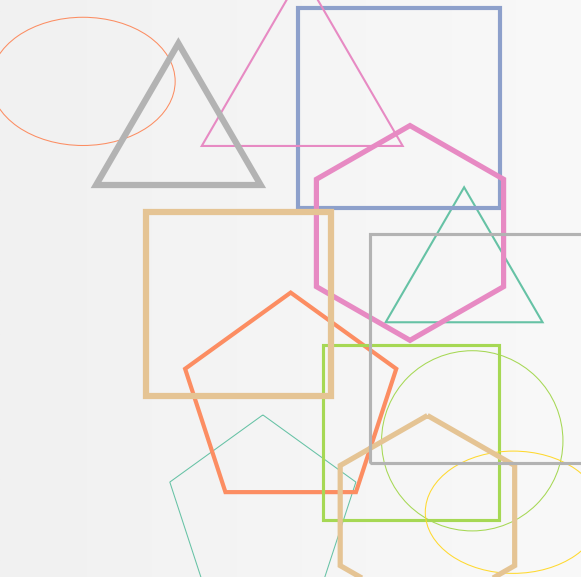[{"shape": "pentagon", "thickness": 0.5, "radius": 0.84, "center": [0.452, 0.112]}, {"shape": "triangle", "thickness": 1, "radius": 0.78, "center": [0.798, 0.519]}, {"shape": "oval", "thickness": 0.5, "radius": 0.79, "center": [0.143, 0.858]}, {"shape": "pentagon", "thickness": 2, "radius": 0.95, "center": [0.5, 0.301]}, {"shape": "square", "thickness": 2, "radius": 0.87, "center": [0.687, 0.813]}, {"shape": "triangle", "thickness": 1, "radius": 1.0, "center": [0.52, 0.846]}, {"shape": "hexagon", "thickness": 2.5, "radius": 0.93, "center": [0.705, 0.596]}, {"shape": "circle", "thickness": 0.5, "radius": 0.78, "center": [0.812, 0.236]}, {"shape": "square", "thickness": 1.5, "radius": 0.76, "center": [0.707, 0.25]}, {"shape": "oval", "thickness": 0.5, "radius": 0.76, "center": [0.883, 0.112]}, {"shape": "hexagon", "thickness": 2.5, "radius": 0.87, "center": [0.735, 0.106]}, {"shape": "square", "thickness": 3, "radius": 0.8, "center": [0.41, 0.472]}, {"shape": "square", "thickness": 1.5, "radius": 0.99, "center": [0.834, 0.395]}, {"shape": "triangle", "thickness": 3, "radius": 0.82, "center": [0.307, 0.761]}]